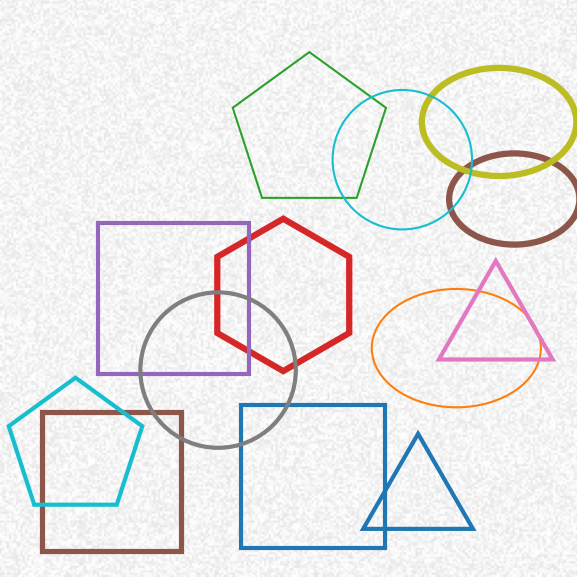[{"shape": "square", "thickness": 2, "radius": 0.62, "center": [0.542, 0.174]}, {"shape": "triangle", "thickness": 2, "radius": 0.55, "center": [0.724, 0.138]}, {"shape": "oval", "thickness": 1, "radius": 0.73, "center": [0.79, 0.396]}, {"shape": "pentagon", "thickness": 1, "radius": 0.7, "center": [0.536, 0.769]}, {"shape": "hexagon", "thickness": 3, "radius": 0.66, "center": [0.49, 0.488]}, {"shape": "square", "thickness": 2, "radius": 0.65, "center": [0.3, 0.482]}, {"shape": "oval", "thickness": 3, "radius": 0.56, "center": [0.891, 0.655]}, {"shape": "square", "thickness": 2.5, "radius": 0.6, "center": [0.193, 0.166]}, {"shape": "triangle", "thickness": 2, "radius": 0.57, "center": [0.859, 0.434]}, {"shape": "circle", "thickness": 2, "radius": 0.67, "center": [0.378, 0.358]}, {"shape": "oval", "thickness": 3, "radius": 0.67, "center": [0.864, 0.788]}, {"shape": "circle", "thickness": 1, "radius": 0.6, "center": [0.697, 0.723]}, {"shape": "pentagon", "thickness": 2, "radius": 0.61, "center": [0.131, 0.224]}]